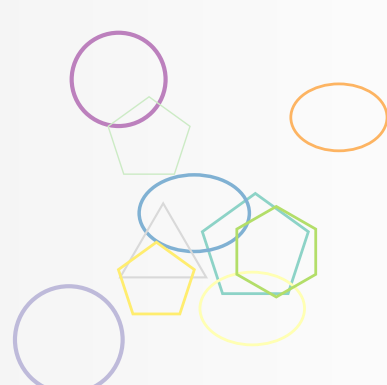[{"shape": "pentagon", "thickness": 2, "radius": 0.72, "center": [0.659, 0.354]}, {"shape": "oval", "thickness": 2, "radius": 0.67, "center": [0.651, 0.199]}, {"shape": "circle", "thickness": 3, "radius": 0.69, "center": [0.178, 0.118]}, {"shape": "oval", "thickness": 2.5, "radius": 0.71, "center": [0.501, 0.446]}, {"shape": "oval", "thickness": 2, "radius": 0.62, "center": [0.875, 0.695]}, {"shape": "hexagon", "thickness": 2, "radius": 0.59, "center": [0.713, 0.346]}, {"shape": "triangle", "thickness": 1.5, "radius": 0.64, "center": [0.421, 0.344]}, {"shape": "circle", "thickness": 3, "radius": 0.61, "center": [0.306, 0.794]}, {"shape": "pentagon", "thickness": 1, "radius": 0.56, "center": [0.385, 0.638]}, {"shape": "pentagon", "thickness": 2, "radius": 0.51, "center": [0.404, 0.268]}]